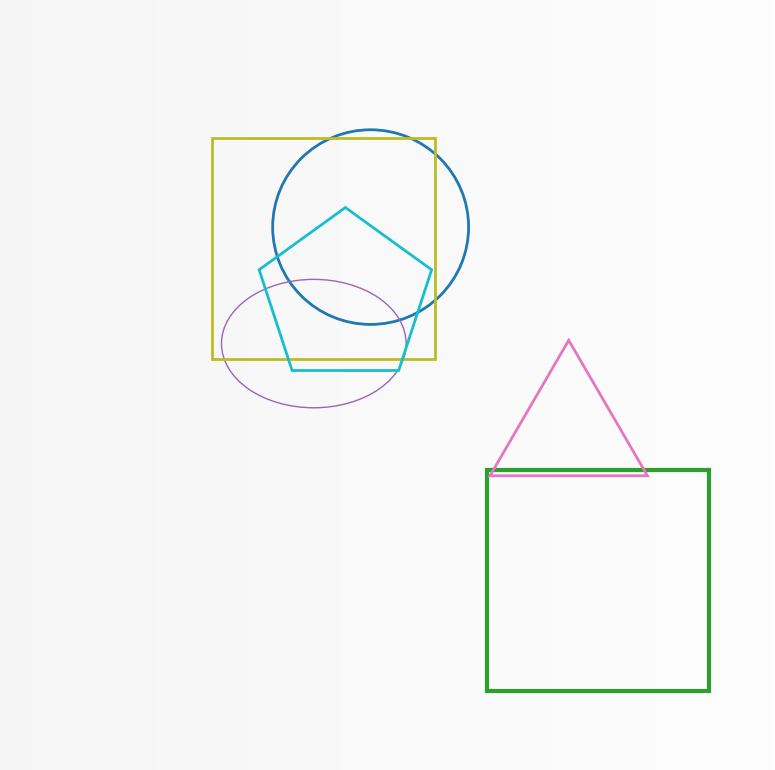[{"shape": "circle", "thickness": 1, "radius": 0.63, "center": [0.478, 0.705]}, {"shape": "square", "thickness": 1.5, "radius": 0.72, "center": [0.771, 0.246]}, {"shape": "oval", "thickness": 0.5, "radius": 0.6, "center": [0.405, 0.554]}, {"shape": "triangle", "thickness": 1, "radius": 0.59, "center": [0.734, 0.441]}, {"shape": "square", "thickness": 1, "radius": 0.72, "center": [0.417, 0.677]}, {"shape": "pentagon", "thickness": 1, "radius": 0.59, "center": [0.446, 0.613]}]